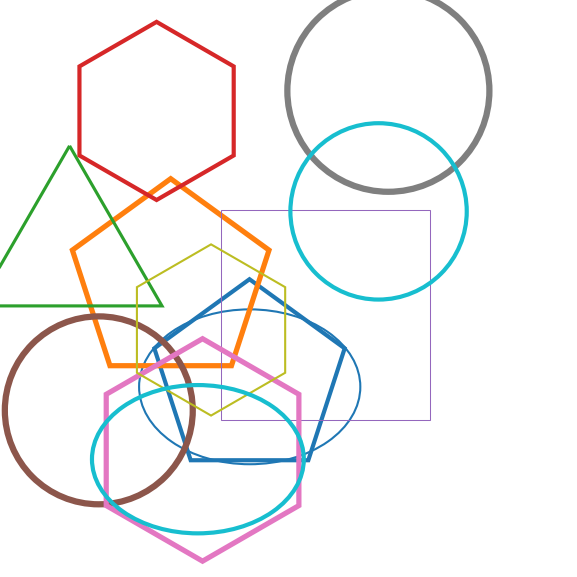[{"shape": "pentagon", "thickness": 2, "radius": 0.87, "center": [0.432, 0.342]}, {"shape": "oval", "thickness": 1, "radius": 0.96, "center": [0.432, 0.329]}, {"shape": "pentagon", "thickness": 2.5, "radius": 0.9, "center": [0.296, 0.511]}, {"shape": "triangle", "thickness": 1.5, "radius": 0.92, "center": [0.12, 0.562]}, {"shape": "hexagon", "thickness": 2, "radius": 0.77, "center": [0.271, 0.807]}, {"shape": "square", "thickness": 0.5, "radius": 0.91, "center": [0.563, 0.454]}, {"shape": "circle", "thickness": 3, "radius": 0.81, "center": [0.171, 0.289]}, {"shape": "hexagon", "thickness": 2.5, "radius": 0.96, "center": [0.351, 0.22]}, {"shape": "circle", "thickness": 3, "radius": 0.87, "center": [0.673, 0.842]}, {"shape": "hexagon", "thickness": 1, "radius": 0.74, "center": [0.365, 0.428]}, {"shape": "oval", "thickness": 2, "radius": 0.92, "center": [0.343, 0.204]}, {"shape": "circle", "thickness": 2, "radius": 0.76, "center": [0.656, 0.633]}]